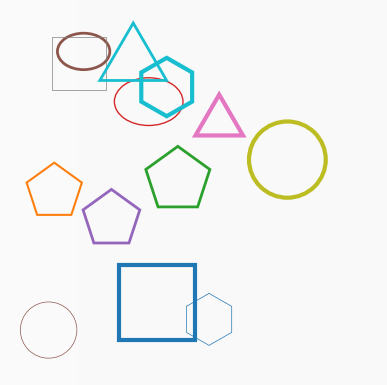[{"shape": "hexagon", "thickness": 0.5, "radius": 0.34, "center": [0.539, 0.17]}, {"shape": "square", "thickness": 3, "radius": 0.49, "center": [0.405, 0.215]}, {"shape": "pentagon", "thickness": 1.5, "radius": 0.37, "center": [0.14, 0.503]}, {"shape": "pentagon", "thickness": 2, "radius": 0.43, "center": [0.459, 0.533]}, {"shape": "oval", "thickness": 1, "radius": 0.44, "center": [0.384, 0.736]}, {"shape": "pentagon", "thickness": 2, "radius": 0.38, "center": [0.288, 0.431]}, {"shape": "oval", "thickness": 2, "radius": 0.34, "center": [0.216, 0.866]}, {"shape": "circle", "thickness": 0.5, "radius": 0.36, "center": [0.125, 0.143]}, {"shape": "triangle", "thickness": 3, "radius": 0.35, "center": [0.566, 0.684]}, {"shape": "square", "thickness": 0.5, "radius": 0.35, "center": [0.204, 0.835]}, {"shape": "circle", "thickness": 3, "radius": 0.5, "center": [0.742, 0.585]}, {"shape": "triangle", "thickness": 2, "radius": 0.5, "center": [0.344, 0.841]}, {"shape": "hexagon", "thickness": 3, "radius": 0.38, "center": [0.43, 0.774]}]